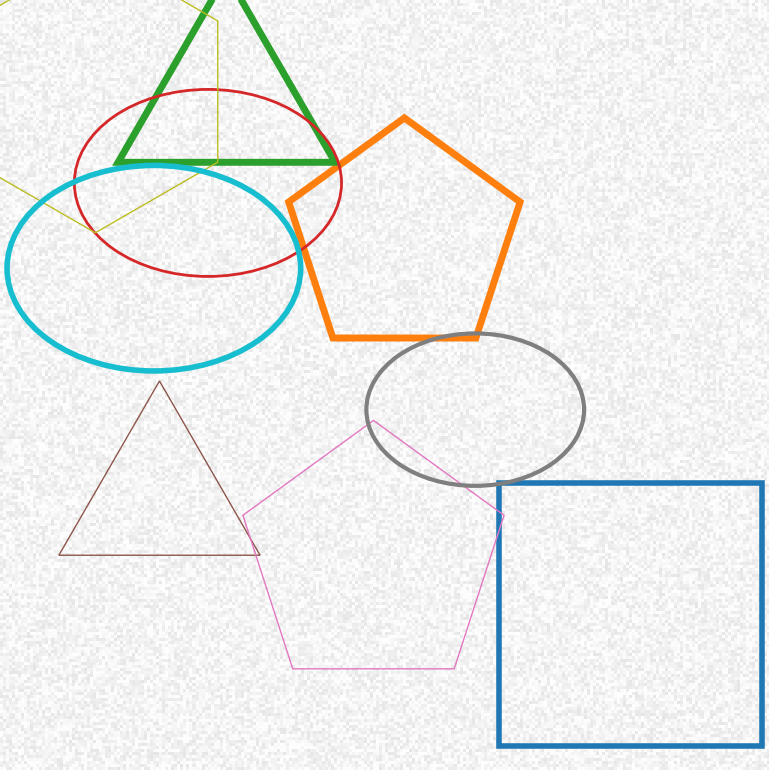[{"shape": "square", "thickness": 2, "radius": 0.85, "center": [0.819, 0.202]}, {"shape": "pentagon", "thickness": 2.5, "radius": 0.79, "center": [0.525, 0.689]}, {"shape": "triangle", "thickness": 2.5, "radius": 0.81, "center": [0.294, 0.871]}, {"shape": "oval", "thickness": 1, "radius": 0.87, "center": [0.27, 0.762]}, {"shape": "triangle", "thickness": 0.5, "radius": 0.75, "center": [0.207, 0.354]}, {"shape": "pentagon", "thickness": 0.5, "radius": 0.89, "center": [0.485, 0.276]}, {"shape": "oval", "thickness": 1.5, "radius": 0.71, "center": [0.617, 0.468]}, {"shape": "hexagon", "thickness": 0.5, "radius": 0.92, "center": [0.124, 0.881]}, {"shape": "oval", "thickness": 2, "radius": 0.95, "center": [0.2, 0.652]}]